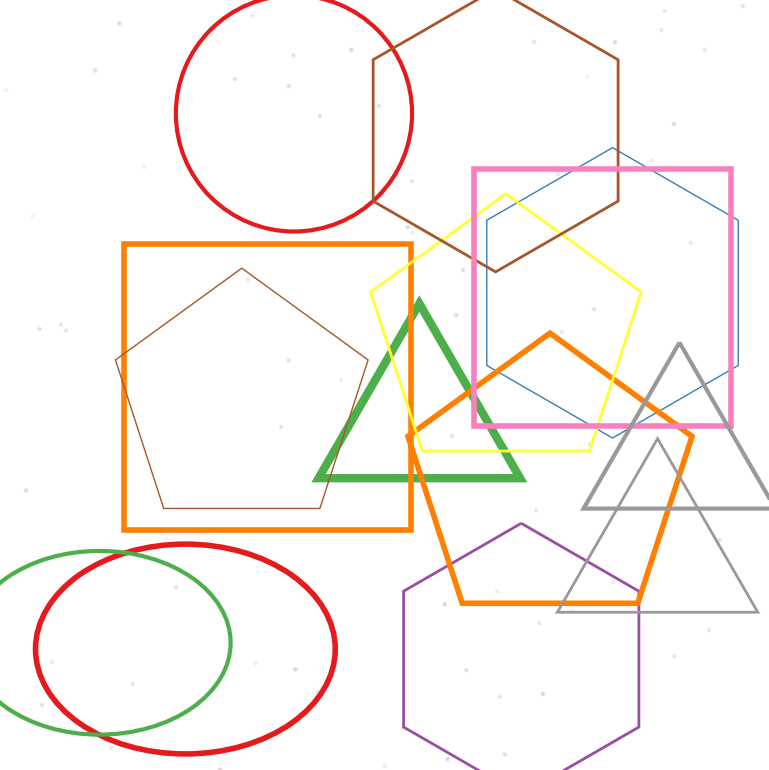[{"shape": "circle", "thickness": 1.5, "radius": 0.77, "center": [0.382, 0.853]}, {"shape": "oval", "thickness": 2, "radius": 0.97, "center": [0.241, 0.157]}, {"shape": "hexagon", "thickness": 0.5, "radius": 0.94, "center": [0.795, 0.62]}, {"shape": "oval", "thickness": 1.5, "radius": 0.85, "center": [0.129, 0.165]}, {"shape": "triangle", "thickness": 3, "radius": 0.76, "center": [0.545, 0.455]}, {"shape": "hexagon", "thickness": 1, "radius": 0.88, "center": [0.677, 0.144]}, {"shape": "square", "thickness": 2, "radius": 0.93, "center": [0.348, 0.497]}, {"shape": "pentagon", "thickness": 2, "radius": 0.97, "center": [0.714, 0.373]}, {"shape": "pentagon", "thickness": 1, "radius": 0.92, "center": [0.657, 0.564]}, {"shape": "hexagon", "thickness": 1, "radius": 0.92, "center": [0.644, 0.831]}, {"shape": "pentagon", "thickness": 0.5, "radius": 0.86, "center": [0.314, 0.479]}, {"shape": "square", "thickness": 2, "radius": 0.83, "center": [0.783, 0.613]}, {"shape": "triangle", "thickness": 1, "radius": 0.75, "center": [0.854, 0.28]}, {"shape": "triangle", "thickness": 1.5, "radius": 0.72, "center": [0.882, 0.411]}]